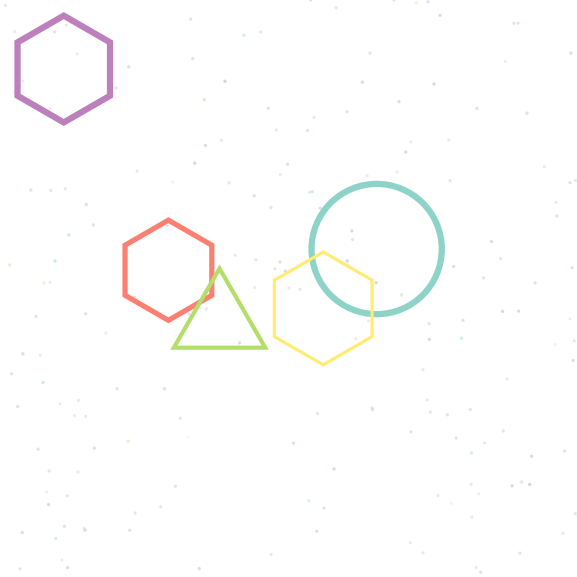[{"shape": "circle", "thickness": 3, "radius": 0.56, "center": [0.652, 0.568]}, {"shape": "hexagon", "thickness": 2.5, "radius": 0.43, "center": [0.292, 0.531]}, {"shape": "triangle", "thickness": 2, "radius": 0.46, "center": [0.38, 0.443]}, {"shape": "hexagon", "thickness": 3, "radius": 0.46, "center": [0.11, 0.88]}, {"shape": "hexagon", "thickness": 1.5, "radius": 0.49, "center": [0.56, 0.465]}]